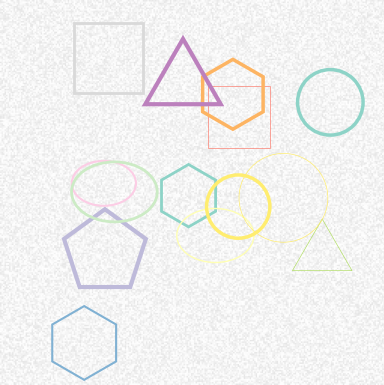[{"shape": "circle", "thickness": 2.5, "radius": 0.43, "center": [0.858, 0.734]}, {"shape": "hexagon", "thickness": 2, "radius": 0.41, "center": [0.49, 0.492]}, {"shape": "oval", "thickness": 1, "radius": 0.5, "center": [0.559, 0.388]}, {"shape": "pentagon", "thickness": 3, "radius": 0.56, "center": [0.273, 0.345]}, {"shape": "square", "thickness": 0.5, "radius": 0.4, "center": [0.62, 0.695]}, {"shape": "hexagon", "thickness": 1.5, "radius": 0.48, "center": [0.219, 0.109]}, {"shape": "hexagon", "thickness": 2.5, "radius": 0.45, "center": [0.605, 0.755]}, {"shape": "triangle", "thickness": 0.5, "radius": 0.45, "center": [0.837, 0.342]}, {"shape": "oval", "thickness": 1.5, "radius": 0.42, "center": [0.27, 0.524]}, {"shape": "square", "thickness": 2, "radius": 0.45, "center": [0.282, 0.85]}, {"shape": "triangle", "thickness": 3, "radius": 0.57, "center": [0.475, 0.786]}, {"shape": "oval", "thickness": 2, "radius": 0.56, "center": [0.297, 0.502]}, {"shape": "circle", "thickness": 2.5, "radius": 0.41, "center": [0.619, 0.463]}, {"shape": "circle", "thickness": 0.5, "radius": 0.58, "center": [0.736, 0.486]}]